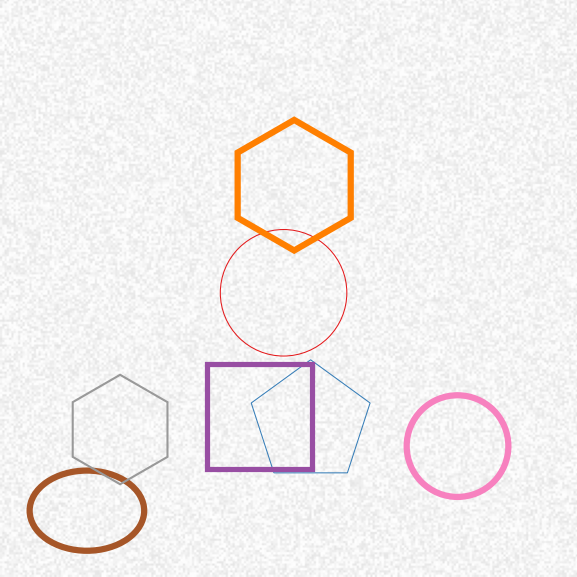[{"shape": "circle", "thickness": 0.5, "radius": 0.55, "center": [0.491, 0.492]}, {"shape": "pentagon", "thickness": 0.5, "radius": 0.54, "center": [0.538, 0.268]}, {"shape": "square", "thickness": 2.5, "radius": 0.45, "center": [0.45, 0.279]}, {"shape": "hexagon", "thickness": 3, "radius": 0.57, "center": [0.509, 0.678]}, {"shape": "oval", "thickness": 3, "radius": 0.5, "center": [0.15, 0.115]}, {"shape": "circle", "thickness": 3, "radius": 0.44, "center": [0.792, 0.227]}, {"shape": "hexagon", "thickness": 1, "radius": 0.47, "center": [0.208, 0.255]}]